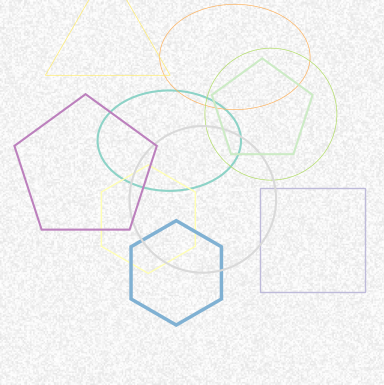[{"shape": "oval", "thickness": 1.5, "radius": 0.93, "center": [0.44, 0.635]}, {"shape": "hexagon", "thickness": 1, "radius": 0.7, "center": [0.385, 0.431]}, {"shape": "square", "thickness": 1, "radius": 0.68, "center": [0.812, 0.377]}, {"shape": "hexagon", "thickness": 2.5, "radius": 0.68, "center": [0.458, 0.291]}, {"shape": "oval", "thickness": 0.5, "radius": 0.98, "center": [0.61, 0.852]}, {"shape": "circle", "thickness": 0.5, "radius": 0.86, "center": [0.704, 0.703]}, {"shape": "circle", "thickness": 1.5, "radius": 0.95, "center": [0.527, 0.482]}, {"shape": "pentagon", "thickness": 1.5, "radius": 0.97, "center": [0.222, 0.561]}, {"shape": "pentagon", "thickness": 1.5, "radius": 0.69, "center": [0.681, 0.711]}, {"shape": "triangle", "thickness": 0.5, "radius": 0.94, "center": [0.28, 0.898]}]